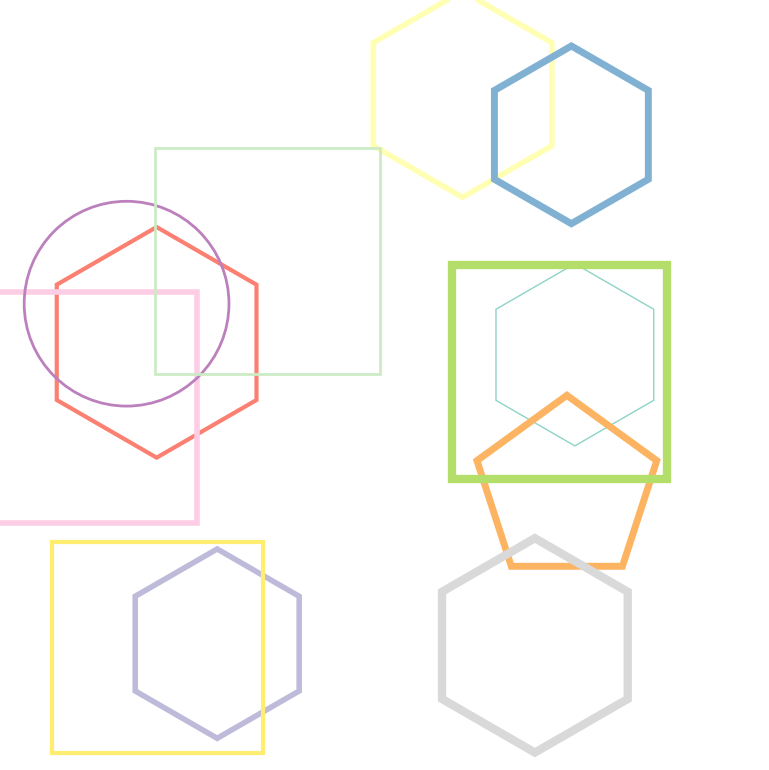[{"shape": "hexagon", "thickness": 0.5, "radius": 0.59, "center": [0.747, 0.539]}, {"shape": "hexagon", "thickness": 2, "radius": 0.67, "center": [0.601, 0.878]}, {"shape": "hexagon", "thickness": 2, "radius": 0.61, "center": [0.282, 0.164]}, {"shape": "hexagon", "thickness": 1.5, "radius": 0.75, "center": [0.203, 0.555]}, {"shape": "hexagon", "thickness": 2.5, "radius": 0.58, "center": [0.742, 0.825]}, {"shape": "pentagon", "thickness": 2.5, "radius": 0.61, "center": [0.736, 0.364]}, {"shape": "square", "thickness": 3, "radius": 0.7, "center": [0.727, 0.517]}, {"shape": "square", "thickness": 2, "radius": 0.75, "center": [0.105, 0.471]}, {"shape": "hexagon", "thickness": 3, "radius": 0.7, "center": [0.695, 0.162]}, {"shape": "circle", "thickness": 1, "radius": 0.66, "center": [0.164, 0.606]}, {"shape": "square", "thickness": 1, "radius": 0.73, "center": [0.348, 0.661]}, {"shape": "square", "thickness": 1.5, "radius": 0.69, "center": [0.204, 0.159]}]